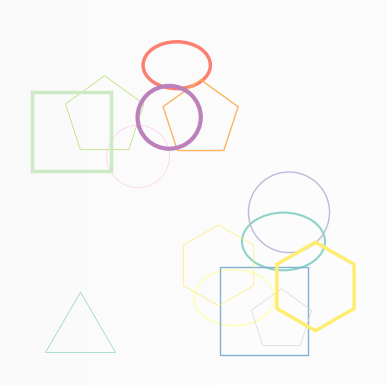[{"shape": "triangle", "thickness": 0.5, "radius": 0.52, "center": [0.208, 0.137]}, {"shape": "oval", "thickness": 1.5, "radius": 0.54, "center": [0.732, 0.373]}, {"shape": "oval", "thickness": 1, "radius": 0.52, "center": [0.604, 0.227]}, {"shape": "circle", "thickness": 1, "radius": 0.52, "center": [0.746, 0.449]}, {"shape": "oval", "thickness": 2.5, "radius": 0.43, "center": [0.456, 0.831]}, {"shape": "square", "thickness": 1, "radius": 0.57, "center": [0.682, 0.193]}, {"shape": "pentagon", "thickness": 1, "radius": 0.51, "center": [0.518, 0.691]}, {"shape": "pentagon", "thickness": 0.5, "radius": 0.53, "center": [0.27, 0.697]}, {"shape": "circle", "thickness": 0.5, "radius": 0.4, "center": [0.356, 0.594]}, {"shape": "pentagon", "thickness": 0.5, "radius": 0.41, "center": [0.726, 0.169]}, {"shape": "circle", "thickness": 3, "radius": 0.41, "center": [0.437, 0.695]}, {"shape": "square", "thickness": 2.5, "radius": 0.51, "center": [0.185, 0.659]}, {"shape": "hexagon", "thickness": 0.5, "radius": 0.53, "center": [0.564, 0.311]}, {"shape": "hexagon", "thickness": 2.5, "radius": 0.57, "center": [0.814, 0.256]}]